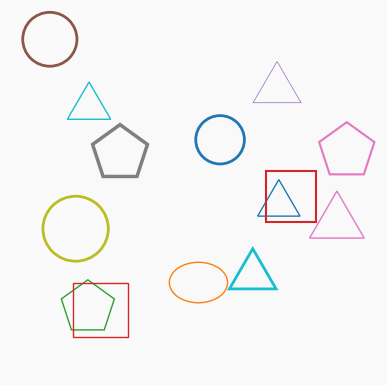[{"shape": "triangle", "thickness": 1, "radius": 0.32, "center": [0.72, 0.47]}, {"shape": "circle", "thickness": 2, "radius": 0.31, "center": [0.568, 0.637]}, {"shape": "oval", "thickness": 1, "radius": 0.38, "center": [0.512, 0.266]}, {"shape": "pentagon", "thickness": 1, "radius": 0.36, "center": [0.227, 0.201]}, {"shape": "square", "thickness": 1, "radius": 0.35, "center": [0.26, 0.196]}, {"shape": "square", "thickness": 1.5, "radius": 0.33, "center": [0.751, 0.49]}, {"shape": "triangle", "thickness": 0.5, "radius": 0.36, "center": [0.715, 0.769]}, {"shape": "circle", "thickness": 2, "radius": 0.35, "center": [0.129, 0.898]}, {"shape": "pentagon", "thickness": 1.5, "radius": 0.37, "center": [0.895, 0.608]}, {"shape": "triangle", "thickness": 1, "radius": 0.41, "center": [0.869, 0.422]}, {"shape": "pentagon", "thickness": 2.5, "radius": 0.37, "center": [0.31, 0.602]}, {"shape": "circle", "thickness": 2, "radius": 0.42, "center": [0.195, 0.406]}, {"shape": "triangle", "thickness": 1, "radius": 0.32, "center": [0.23, 0.722]}, {"shape": "triangle", "thickness": 2, "radius": 0.35, "center": [0.652, 0.284]}]